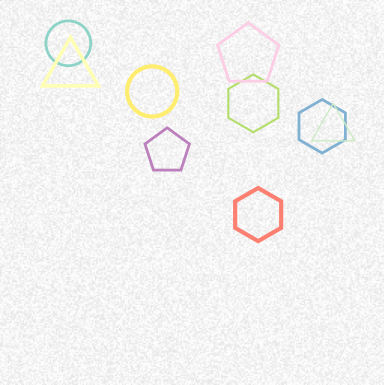[{"shape": "circle", "thickness": 2, "radius": 0.29, "center": [0.177, 0.888]}, {"shape": "triangle", "thickness": 2.5, "radius": 0.42, "center": [0.183, 0.819]}, {"shape": "hexagon", "thickness": 3, "radius": 0.34, "center": [0.671, 0.443]}, {"shape": "hexagon", "thickness": 2, "radius": 0.35, "center": [0.837, 0.672]}, {"shape": "hexagon", "thickness": 1.5, "radius": 0.38, "center": [0.658, 0.732]}, {"shape": "pentagon", "thickness": 2, "radius": 0.42, "center": [0.645, 0.857]}, {"shape": "pentagon", "thickness": 2, "radius": 0.3, "center": [0.434, 0.607]}, {"shape": "triangle", "thickness": 1, "radius": 0.33, "center": [0.865, 0.667]}, {"shape": "circle", "thickness": 3, "radius": 0.33, "center": [0.395, 0.762]}]